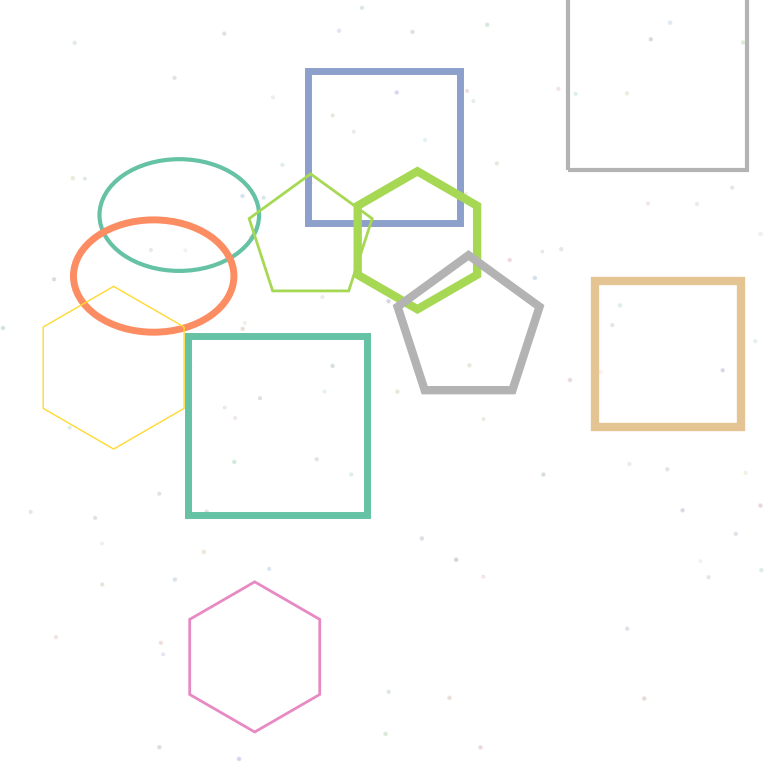[{"shape": "square", "thickness": 2.5, "radius": 0.58, "center": [0.36, 0.447]}, {"shape": "oval", "thickness": 1.5, "radius": 0.52, "center": [0.233, 0.721]}, {"shape": "oval", "thickness": 2.5, "radius": 0.52, "center": [0.2, 0.642]}, {"shape": "square", "thickness": 2.5, "radius": 0.49, "center": [0.499, 0.809]}, {"shape": "hexagon", "thickness": 1, "radius": 0.49, "center": [0.331, 0.147]}, {"shape": "pentagon", "thickness": 1, "radius": 0.42, "center": [0.403, 0.69]}, {"shape": "hexagon", "thickness": 3, "radius": 0.45, "center": [0.542, 0.688]}, {"shape": "hexagon", "thickness": 0.5, "radius": 0.53, "center": [0.148, 0.522]}, {"shape": "square", "thickness": 3, "radius": 0.47, "center": [0.867, 0.54]}, {"shape": "pentagon", "thickness": 3, "radius": 0.48, "center": [0.609, 0.572]}, {"shape": "square", "thickness": 1.5, "radius": 0.58, "center": [0.854, 0.896]}]